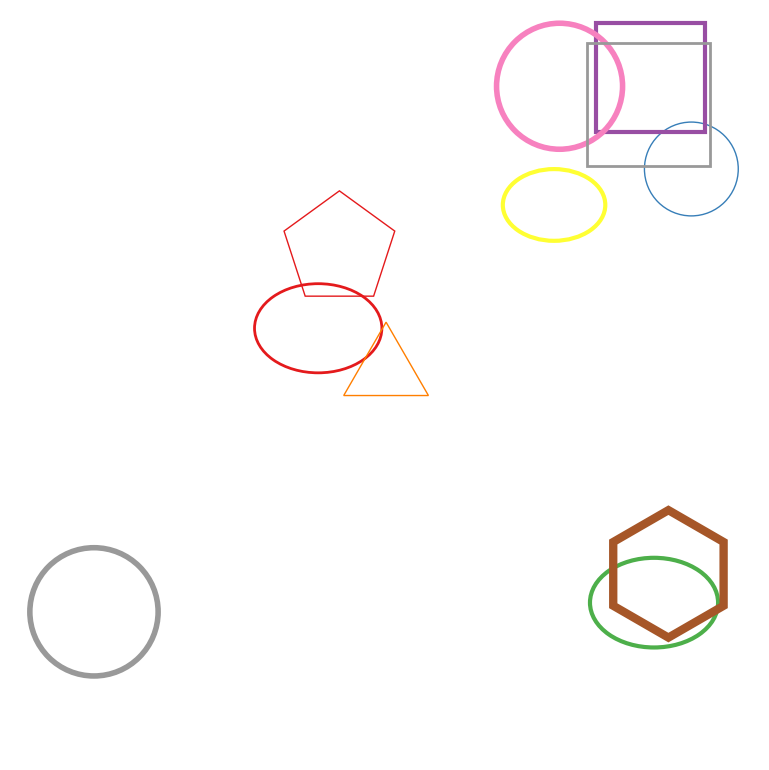[{"shape": "oval", "thickness": 1, "radius": 0.41, "center": [0.413, 0.574]}, {"shape": "pentagon", "thickness": 0.5, "radius": 0.38, "center": [0.441, 0.677]}, {"shape": "circle", "thickness": 0.5, "radius": 0.3, "center": [0.898, 0.781]}, {"shape": "oval", "thickness": 1.5, "radius": 0.42, "center": [0.849, 0.217]}, {"shape": "square", "thickness": 1.5, "radius": 0.35, "center": [0.844, 0.899]}, {"shape": "triangle", "thickness": 0.5, "radius": 0.32, "center": [0.501, 0.518]}, {"shape": "oval", "thickness": 1.5, "radius": 0.33, "center": [0.72, 0.734]}, {"shape": "hexagon", "thickness": 3, "radius": 0.41, "center": [0.868, 0.255]}, {"shape": "circle", "thickness": 2, "radius": 0.41, "center": [0.727, 0.888]}, {"shape": "circle", "thickness": 2, "radius": 0.42, "center": [0.122, 0.205]}, {"shape": "square", "thickness": 1, "radius": 0.4, "center": [0.842, 0.864]}]